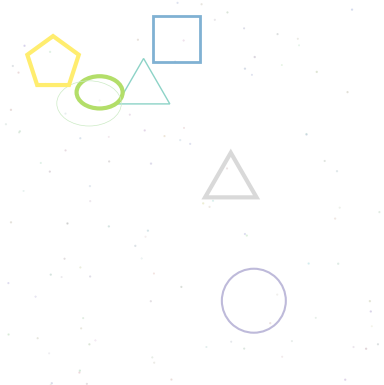[{"shape": "triangle", "thickness": 1, "radius": 0.39, "center": [0.373, 0.769]}, {"shape": "circle", "thickness": 1.5, "radius": 0.42, "center": [0.659, 0.219]}, {"shape": "square", "thickness": 2, "radius": 0.3, "center": [0.459, 0.899]}, {"shape": "oval", "thickness": 3, "radius": 0.3, "center": [0.259, 0.76]}, {"shape": "triangle", "thickness": 3, "radius": 0.39, "center": [0.599, 0.526]}, {"shape": "oval", "thickness": 0.5, "radius": 0.42, "center": [0.231, 0.731]}, {"shape": "pentagon", "thickness": 3, "radius": 0.35, "center": [0.138, 0.836]}]